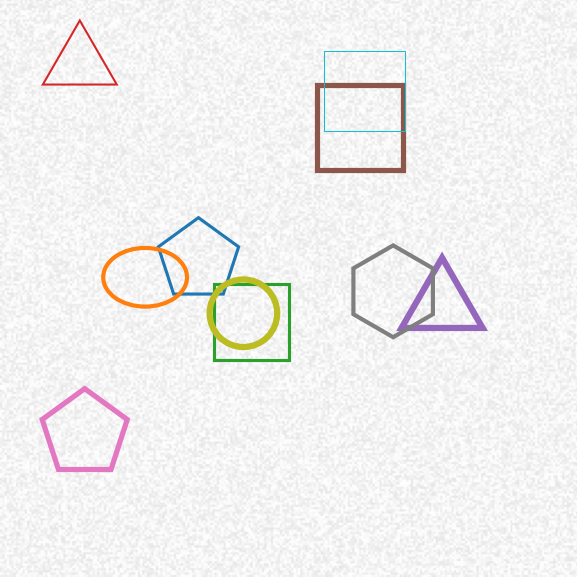[{"shape": "pentagon", "thickness": 1.5, "radius": 0.37, "center": [0.344, 0.549]}, {"shape": "oval", "thickness": 2, "radius": 0.36, "center": [0.251, 0.519]}, {"shape": "square", "thickness": 1.5, "radius": 0.33, "center": [0.435, 0.442]}, {"shape": "triangle", "thickness": 1, "radius": 0.37, "center": [0.138, 0.89]}, {"shape": "triangle", "thickness": 3, "radius": 0.41, "center": [0.766, 0.472]}, {"shape": "square", "thickness": 2.5, "radius": 0.37, "center": [0.623, 0.778]}, {"shape": "pentagon", "thickness": 2.5, "radius": 0.39, "center": [0.147, 0.249]}, {"shape": "hexagon", "thickness": 2, "radius": 0.4, "center": [0.681, 0.495]}, {"shape": "circle", "thickness": 3, "radius": 0.29, "center": [0.421, 0.457]}, {"shape": "square", "thickness": 0.5, "radius": 0.35, "center": [0.631, 0.841]}]